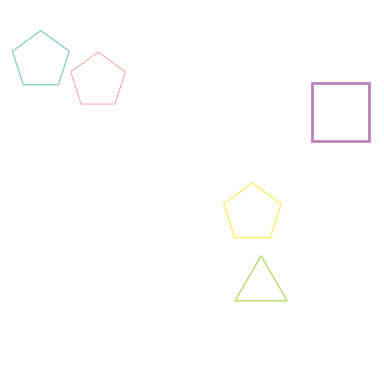[{"shape": "pentagon", "thickness": 1, "radius": 0.39, "center": [0.106, 0.843]}, {"shape": "pentagon", "thickness": 0.5, "radius": 0.37, "center": [0.255, 0.79]}, {"shape": "triangle", "thickness": 1, "radius": 0.39, "center": [0.678, 0.258]}, {"shape": "square", "thickness": 2, "radius": 0.37, "center": [0.884, 0.709]}, {"shape": "pentagon", "thickness": 1, "radius": 0.39, "center": [0.656, 0.446]}]